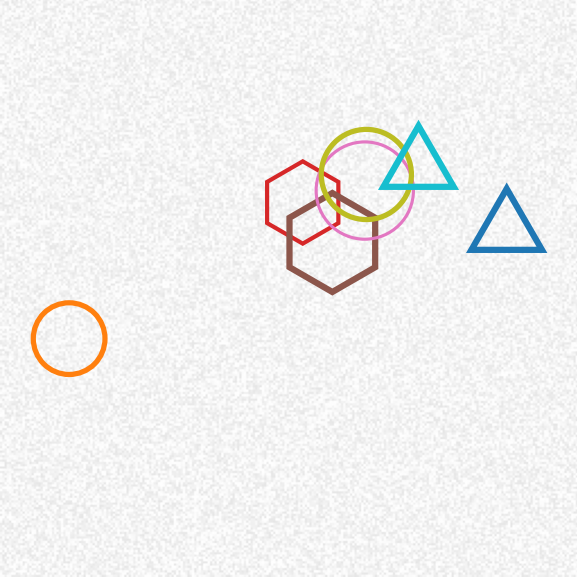[{"shape": "triangle", "thickness": 3, "radius": 0.35, "center": [0.877, 0.602]}, {"shape": "circle", "thickness": 2.5, "radius": 0.31, "center": [0.12, 0.413]}, {"shape": "hexagon", "thickness": 2, "radius": 0.36, "center": [0.524, 0.648]}, {"shape": "hexagon", "thickness": 3, "radius": 0.43, "center": [0.575, 0.579]}, {"shape": "circle", "thickness": 1.5, "radius": 0.42, "center": [0.632, 0.669]}, {"shape": "circle", "thickness": 2.5, "radius": 0.39, "center": [0.634, 0.697]}, {"shape": "triangle", "thickness": 3, "radius": 0.35, "center": [0.725, 0.711]}]